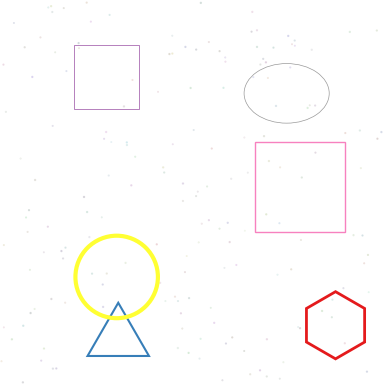[{"shape": "hexagon", "thickness": 2, "radius": 0.44, "center": [0.872, 0.155]}, {"shape": "triangle", "thickness": 1.5, "radius": 0.46, "center": [0.307, 0.121]}, {"shape": "square", "thickness": 0.5, "radius": 0.42, "center": [0.277, 0.8]}, {"shape": "circle", "thickness": 3, "radius": 0.54, "center": [0.303, 0.281]}, {"shape": "square", "thickness": 1, "radius": 0.59, "center": [0.778, 0.514]}, {"shape": "oval", "thickness": 0.5, "radius": 0.55, "center": [0.745, 0.758]}]